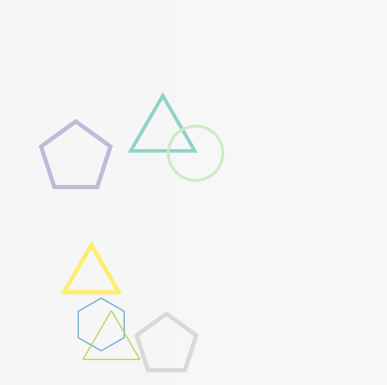[{"shape": "triangle", "thickness": 2.5, "radius": 0.48, "center": [0.42, 0.656]}, {"shape": "pentagon", "thickness": 3, "radius": 0.47, "center": [0.196, 0.59]}, {"shape": "hexagon", "thickness": 1, "radius": 0.34, "center": [0.261, 0.157]}, {"shape": "triangle", "thickness": 1, "radius": 0.42, "center": [0.288, 0.109]}, {"shape": "pentagon", "thickness": 3, "radius": 0.4, "center": [0.43, 0.104]}, {"shape": "circle", "thickness": 2, "radius": 0.35, "center": [0.505, 0.602]}, {"shape": "triangle", "thickness": 3, "radius": 0.41, "center": [0.236, 0.282]}]